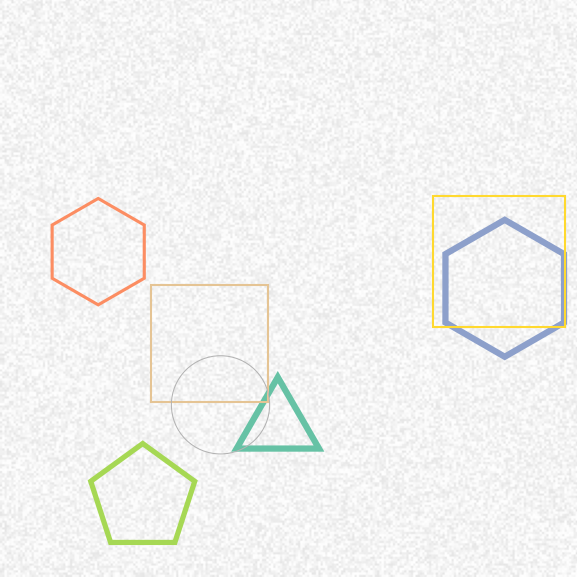[{"shape": "triangle", "thickness": 3, "radius": 0.41, "center": [0.481, 0.264]}, {"shape": "hexagon", "thickness": 1.5, "radius": 0.46, "center": [0.17, 0.563]}, {"shape": "hexagon", "thickness": 3, "radius": 0.59, "center": [0.874, 0.5]}, {"shape": "pentagon", "thickness": 2.5, "radius": 0.47, "center": [0.247, 0.136]}, {"shape": "square", "thickness": 1, "radius": 0.57, "center": [0.864, 0.547]}, {"shape": "square", "thickness": 1, "radius": 0.5, "center": [0.362, 0.405]}, {"shape": "circle", "thickness": 0.5, "radius": 0.43, "center": [0.382, 0.298]}]